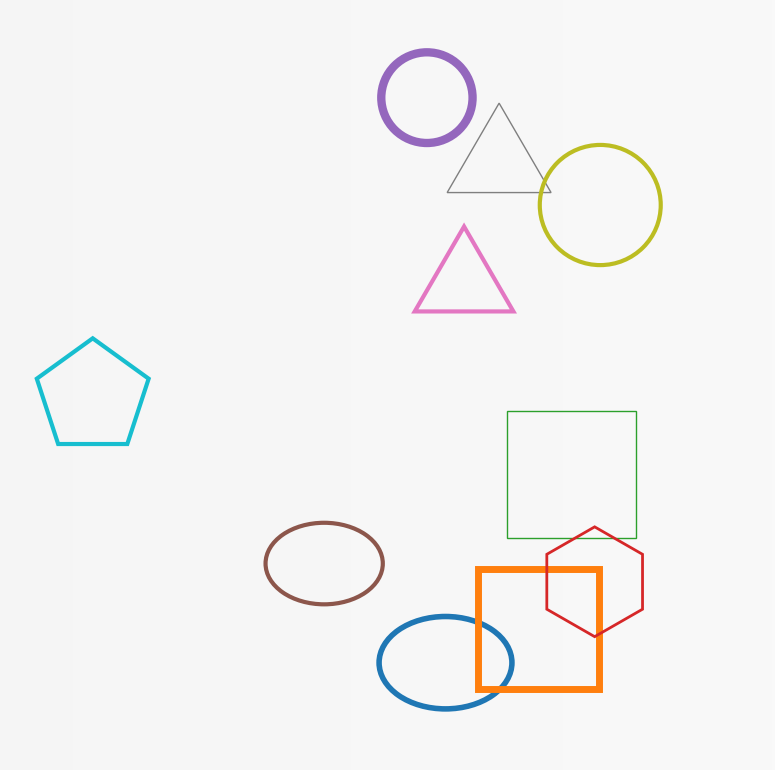[{"shape": "oval", "thickness": 2, "radius": 0.43, "center": [0.575, 0.139]}, {"shape": "square", "thickness": 2.5, "radius": 0.39, "center": [0.695, 0.184]}, {"shape": "square", "thickness": 0.5, "radius": 0.42, "center": [0.737, 0.384]}, {"shape": "hexagon", "thickness": 1, "radius": 0.36, "center": [0.767, 0.244]}, {"shape": "circle", "thickness": 3, "radius": 0.29, "center": [0.551, 0.873]}, {"shape": "oval", "thickness": 1.5, "radius": 0.38, "center": [0.418, 0.268]}, {"shape": "triangle", "thickness": 1.5, "radius": 0.37, "center": [0.599, 0.632]}, {"shape": "triangle", "thickness": 0.5, "radius": 0.39, "center": [0.644, 0.789]}, {"shape": "circle", "thickness": 1.5, "radius": 0.39, "center": [0.775, 0.734]}, {"shape": "pentagon", "thickness": 1.5, "radius": 0.38, "center": [0.12, 0.485]}]